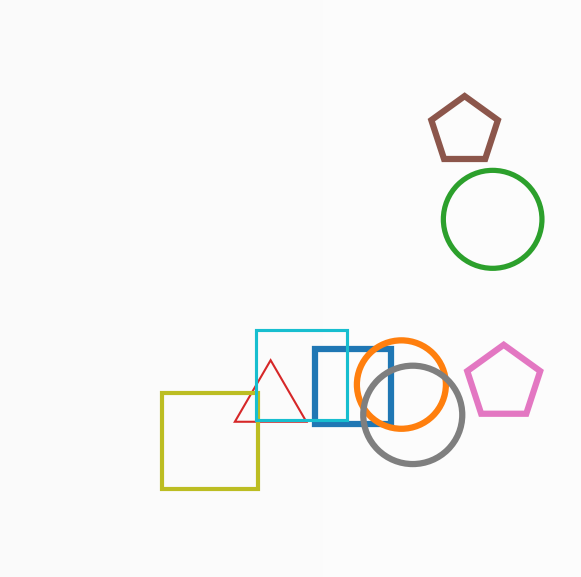[{"shape": "square", "thickness": 3, "radius": 0.33, "center": [0.607, 0.33]}, {"shape": "circle", "thickness": 3, "radius": 0.38, "center": [0.691, 0.333]}, {"shape": "circle", "thickness": 2.5, "radius": 0.42, "center": [0.848, 0.619]}, {"shape": "triangle", "thickness": 1, "radius": 0.36, "center": [0.466, 0.304]}, {"shape": "pentagon", "thickness": 3, "radius": 0.3, "center": [0.799, 0.773]}, {"shape": "pentagon", "thickness": 3, "radius": 0.33, "center": [0.867, 0.336]}, {"shape": "circle", "thickness": 3, "radius": 0.43, "center": [0.71, 0.281]}, {"shape": "square", "thickness": 2, "radius": 0.42, "center": [0.361, 0.236]}, {"shape": "square", "thickness": 1.5, "radius": 0.39, "center": [0.519, 0.35]}]